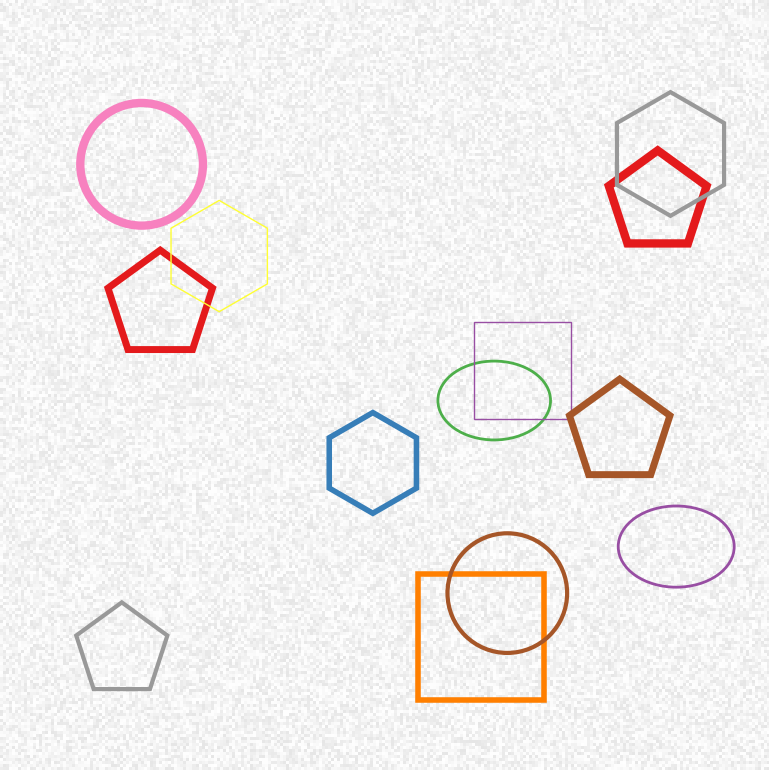[{"shape": "pentagon", "thickness": 2.5, "radius": 0.36, "center": [0.208, 0.604]}, {"shape": "pentagon", "thickness": 3, "radius": 0.33, "center": [0.854, 0.738]}, {"shape": "hexagon", "thickness": 2, "radius": 0.33, "center": [0.484, 0.399]}, {"shape": "oval", "thickness": 1, "radius": 0.37, "center": [0.642, 0.48]}, {"shape": "oval", "thickness": 1, "radius": 0.38, "center": [0.878, 0.29]}, {"shape": "square", "thickness": 0.5, "radius": 0.31, "center": [0.678, 0.519]}, {"shape": "square", "thickness": 2, "radius": 0.41, "center": [0.625, 0.173]}, {"shape": "hexagon", "thickness": 0.5, "radius": 0.36, "center": [0.285, 0.667]}, {"shape": "pentagon", "thickness": 2.5, "radius": 0.34, "center": [0.805, 0.439]}, {"shape": "circle", "thickness": 1.5, "radius": 0.39, "center": [0.659, 0.23]}, {"shape": "circle", "thickness": 3, "radius": 0.4, "center": [0.184, 0.787]}, {"shape": "hexagon", "thickness": 1.5, "radius": 0.4, "center": [0.871, 0.8]}, {"shape": "pentagon", "thickness": 1.5, "radius": 0.31, "center": [0.158, 0.155]}]